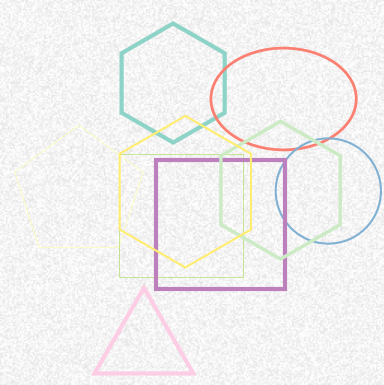[{"shape": "hexagon", "thickness": 3, "radius": 0.77, "center": [0.45, 0.784]}, {"shape": "pentagon", "thickness": 0.5, "radius": 0.88, "center": [0.205, 0.499]}, {"shape": "oval", "thickness": 2, "radius": 0.94, "center": [0.737, 0.743]}, {"shape": "circle", "thickness": 1.5, "radius": 0.68, "center": [0.853, 0.504]}, {"shape": "square", "thickness": 0.5, "radius": 0.8, "center": [0.47, 0.44]}, {"shape": "triangle", "thickness": 3, "radius": 0.74, "center": [0.374, 0.104]}, {"shape": "square", "thickness": 3, "radius": 0.84, "center": [0.572, 0.418]}, {"shape": "hexagon", "thickness": 2.5, "radius": 0.89, "center": [0.729, 0.506]}, {"shape": "hexagon", "thickness": 1.5, "radius": 0.98, "center": [0.481, 0.502]}]